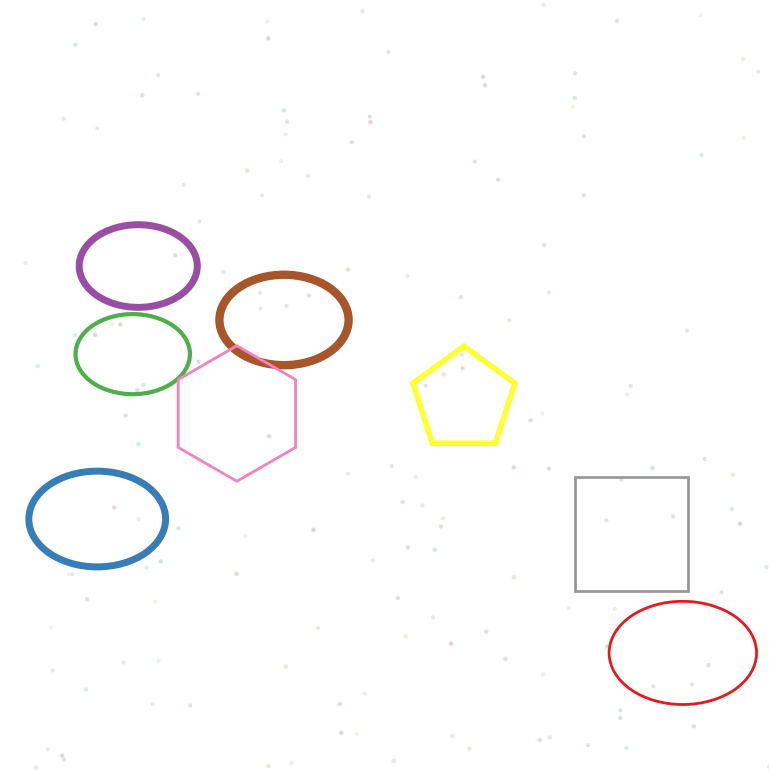[{"shape": "oval", "thickness": 1, "radius": 0.48, "center": [0.887, 0.152]}, {"shape": "oval", "thickness": 2.5, "radius": 0.44, "center": [0.126, 0.326]}, {"shape": "oval", "thickness": 1.5, "radius": 0.37, "center": [0.172, 0.54]}, {"shape": "oval", "thickness": 2.5, "radius": 0.38, "center": [0.18, 0.655]}, {"shape": "pentagon", "thickness": 2, "radius": 0.35, "center": [0.602, 0.481]}, {"shape": "oval", "thickness": 3, "radius": 0.42, "center": [0.369, 0.584]}, {"shape": "hexagon", "thickness": 1, "radius": 0.44, "center": [0.308, 0.463]}, {"shape": "square", "thickness": 1, "radius": 0.37, "center": [0.82, 0.307]}]